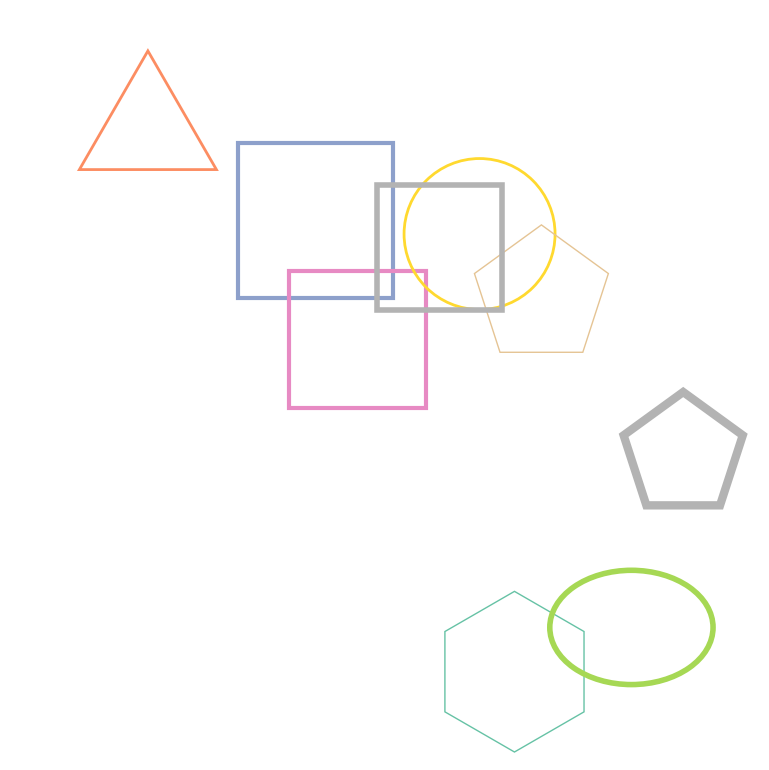[{"shape": "hexagon", "thickness": 0.5, "radius": 0.52, "center": [0.668, 0.128]}, {"shape": "triangle", "thickness": 1, "radius": 0.51, "center": [0.192, 0.831]}, {"shape": "square", "thickness": 1.5, "radius": 0.51, "center": [0.41, 0.714]}, {"shape": "square", "thickness": 1.5, "radius": 0.44, "center": [0.464, 0.558]}, {"shape": "oval", "thickness": 2, "radius": 0.53, "center": [0.82, 0.185]}, {"shape": "circle", "thickness": 1, "radius": 0.49, "center": [0.623, 0.696]}, {"shape": "pentagon", "thickness": 0.5, "radius": 0.46, "center": [0.703, 0.616]}, {"shape": "pentagon", "thickness": 3, "radius": 0.41, "center": [0.887, 0.41]}, {"shape": "square", "thickness": 2, "radius": 0.4, "center": [0.57, 0.678]}]